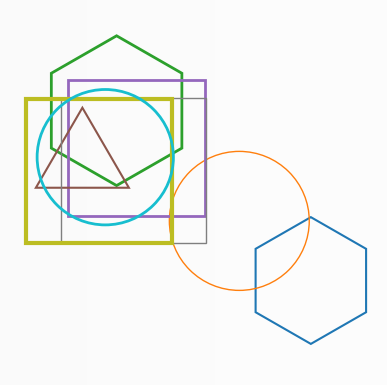[{"shape": "hexagon", "thickness": 1.5, "radius": 0.82, "center": [0.802, 0.271]}, {"shape": "circle", "thickness": 1, "radius": 0.9, "center": [0.618, 0.426]}, {"shape": "hexagon", "thickness": 2, "radius": 0.97, "center": [0.301, 0.713]}, {"shape": "square", "thickness": 2, "radius": 0.89, "center": [0.353, 0.615]}, {"shape": "triangle", "thickness": 1.5, "radius": 0.69, "center": [0.213, 0.582]}, {"shape": "square", "thickness": 1, "radius": 0.94, "center": [0.345, 0.556]}, {"shape": "square", "thickness": 3, "radius": 0.94, "center": [0.255, 0.556]}, {"shape": "circle", "thickness": 2, "radius": 0.88, "center": [0.272, 0.592]}]